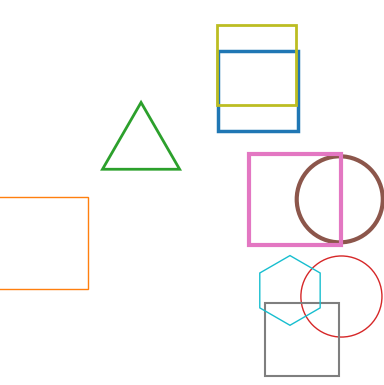[{"shape": "square", "thickness": 2.5, "radius": 0.52, "center": [0.67, 0.764]}, {"shape": "square", "thickness": 1, "radius": 0.6, "center": [0.11, 0.368]}, {"shape": "triangle", "thickness": 2, "radius": 0.58, "center": [0.366, 0.618]}, {"shape": "circle", "thickness": 1, "radius": 0.53, "center": [0.887, 0.23]}, {"shape": "circle", "thickness": 3, "radius": 0.56, "center": [0.882, 0.482]}, {"shape": "square", "thickness": 3, "radius": 0.59, "center": [0.766, 0.483]}, {"shape": "square", "thickness": 1.5, "radius": 0.48, "center": [0.785, 0.118]}, {"shape": "square", "thickness": 2, "radius": 0.52, "center": [0.667, 0.831]}, {"shape": "hexagon", "thickness": 1, "radius": 0.45, "center": [0.753, 0.246]}]